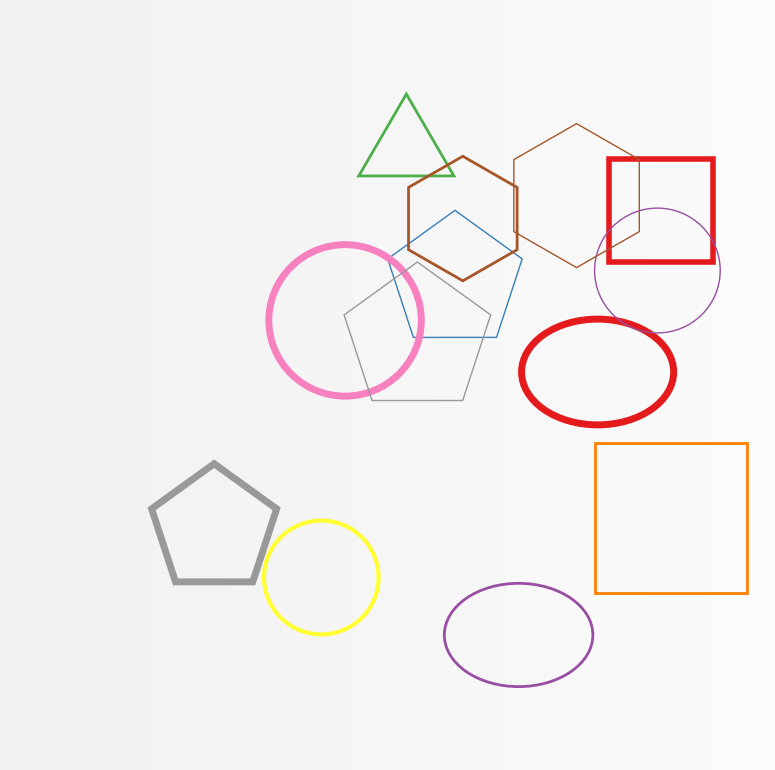[{"shape": "oval", "thickness": 2.5, "radius": 0.49, "center": [0.771, 0.517]}, {"shape": "square", "thickness": 2, "radius": 0.34, "center": [0.853, 0.727]}, {"shape": "pentagon", "thickness": 0.5, "radius": 0.46, "center": [0.587, 0.636]}, {"shape": "triangle", "thickness": 1, "radius": 0.35, "center": [0.524, 0.807]}, {"shape": "oval", "thickness": 1, "radius": 0.48, "center": [0.669, 0.175]}, {"shape": "circle", "thickness": 0.5, "radius": 0.41, "center": [0.848, 0.649]}, {"shape": "square", "thickness": 1, "radius": 0.49, "center": [0.866, 0.327]}, {"shape": "circle", "thickness": 1.5, "radius": 0.37, "center": [0.415, 0.25]}, {"shape": "hexagon", "thickness": 1, "radius": 0.4, "center": [0.597, 0.716]}, {"shape": "hexagon", "thickness": 0.5, "radius": 0.47, "center": [0.744, 0.746]}, {"shape": "circle", "thickness": 2.5, "radius": 0.49, "center": [0.445, 0.584]}, {"shape": "pentagon", "thickness": 0.5, "radius": 0.5, "center": [0.539, 0.56]}, {"shape": "pentagon", "thickness": 2.5, "radius": 0.42, "center": [0.276, 0.313]}]